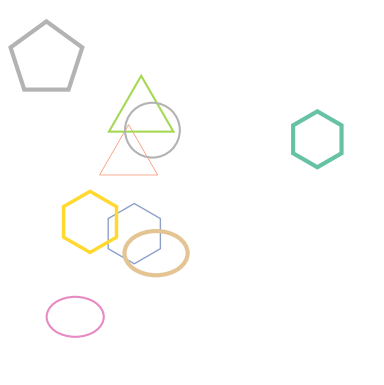[{"shape": "hexagon", "thickness": 3, "radius": 0.36, "center": [0.824, 0.638]}, {"shape": "triangle", "thickness": 0.5, "radius": 0.44, "center": [0.334, 0.589]}, {"shape": "hexagon", "thickness": 1, "radius": 0.39, "center": [0.349, 0.393]}, {"shape": "oval", "thickness": 1.5, "radius": 0.37, "center": [0.195, 0.177]}, {"shape": "triangle", "thickness": 1.5, "radius": 0.48, "center": [0.367, 0.706]}, {"shape": "hexagon", "thickness": 2.5, "radius": 0.4, "center": [0.234, 0.424]}, {"shape": "oval", "thickness": 3, "radius": 0.41, "center": [0.405, 0.342]}, {"shape": "circle", "thickness": 1.5, "radius": 0.36, "center": [0.396, 0.662]}, {"shape": "pentagon", "thickness": 3, "radius": 0.49, "center": [0.121, 0.846]}]